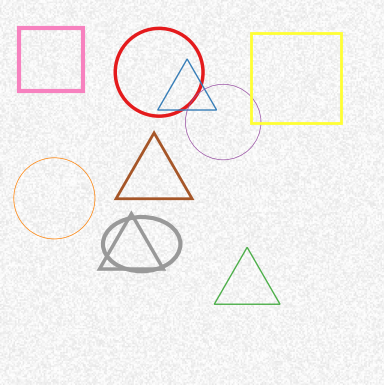[{"shape": "circle", "thickness": 2.5, "radius": 0.57, "center": [0.413, 0.812]}, {"shape": "triangle", "thickness": 1, "radius": 0.44, "center": [0.486, 0.758]}, {"shape": "triangle", "thickness": 1, "radius": 0.49, "center": [0.642, 0.259]}, {"shape": "circle", "thickness": 0.5, "radius": 0.49, "center": [0.58, 0.683]}, {"shape": "circle", "thickness": 0.5, "radius": 0.53, "center": [0.141, 0.485]}, {"shape": "square", "thickness": 2, "radius": 0.58, "center": [0.769, 0.797]}, {"shape": "triangle", "thickness": 2, "radius": 0.57, "center": [0.4, 0.541]}, {"shape": "square", "thickness": 3, "radius": 0.41, "center": [0.132, 0.845]}, {"shape": "oval", "thickness": 3, "radius": 0.5, "center": [0.368, 0.366]}, {"shape": "triangle", "thickness": 2.5, "radius": 0.48, "center": [0.341, 0.349]}]